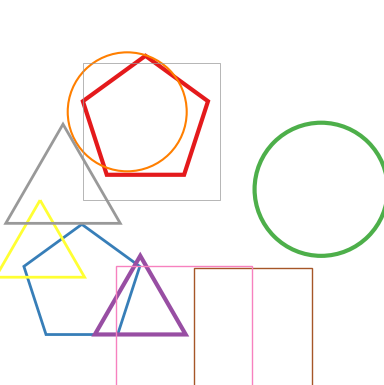[{"shape": "pentagon", "thickness": 3, "radius": 0.85, "center": [0.378, 0.684]}, {"shape": "pentagon", "thickness": 2, "radius": 0.79, "center": [0.213, 0.259]}, {"shape": "circle", "thickness": 3, "radius": 0.86, "center": [0.834, 0.508]}, {"shape": "triangle", "thickness": 3, "radius": 0.68, "center": [0.364, 0.199]}, {"shape": "circle", "thickness": 1.5, "radius": 0.77, "center": [0.33, 0.71]}, {"shape": "triangle", "thickness": 2, "radius": 0.67, "center": [0.104, 0.347]}, {"shape": "square", "thickness": 1, "radius": 0.77, "center": [0.657, 0.151]}, {"shape": "square", "thickness": 1, "radius": 0.89, "center": [0.478, 0.131]}, {"shape": "triangle", "thickness": 2, "radius": 0.86, "center": [0.164, 0.506]}, {"shape": "square", "thickness": 0.5, "radius": 0.89, "center": [0.393, 0.658]}]